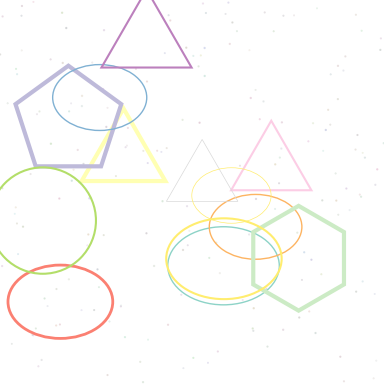[{"shape": "oval", "thickness": 1, "radius": 0.72, "center": [0.581, 0.31]}, {"shape": "triangle", "thickness": 3, "radius": 0.63, "center": [0.321, 0.593]}, {"shape": "pentagon", "thickness": 3, "radius": 0.72, "center": [0.178, 0.685]}, {"shape": "oval", "thickness": 2, "radius": 0.68, "center": [0.157, 0.216]}, {"shape": "oval", "thickness": 1, "radius": 0.61, "center": [0.259, 0.747]}, {"shape": "oval", "thickness": 1, "radius": 0.6, "center": [0.664, 0.411]}, {"shape": "circle", "thickness": 1.5, "radius": 0.69, "center": [0.111, 0.427]}, {"shape": "triangle", "thickness": 1.5, "radius": 0.6, "center": [0.705, 0.566]}, {"shape": "triangle", "thickness": 0.5, "radius": 0.54, "center": [0.525, 0.531]}, {"shape": "triangle", "thickness": 1.5, "radius": 0.68, "center": [0.381, 0.892]}, {"shape": "hexagon", "thickness": 3, "radius": 0.68, "center": [0.776, 0.329]}, {"shape": "oval", "thickness": 0.5, "radius": 0.51, "center": [0.601, 0.492]}, {"shape": "oval", "thickness": 1.5, "radius": 0.75, "center": [0.582, 0.328]}]